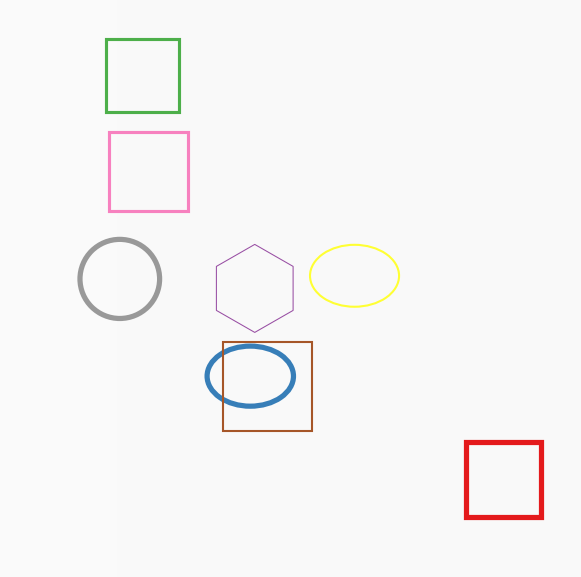[{"shape": "square", "thickness": 2.5, "radius": 0.32, "center": [0.866, 0.169]}, {"shape": "oval", "thickness": 2.5, "radius": 0.37, "center": [0.431, 0.348]}, {"shape": "square", "thickness": 1.5, "radius": 0.32, "center": [0.245, 0.868]}, {"shape": "hexagon", "thickness": 0.5, "radius": 0.38, "center": [0.438, 0.5]}, {"shape": "oval", "thickness": 1, "radius": 0.38, "center": [0.61, 0.522]}, {"shape": "square", "thickness": 1, "radius": 0.38, "center": [0.461, 0.33]}, {"shape": "square", "thickness": 1.5, "radius": 0.34, "center": [0.255, 0.702]}, {"shape": "circle", "thickness": 2.5, "radius": 0.34, "center": [0.206, 0.516]}]